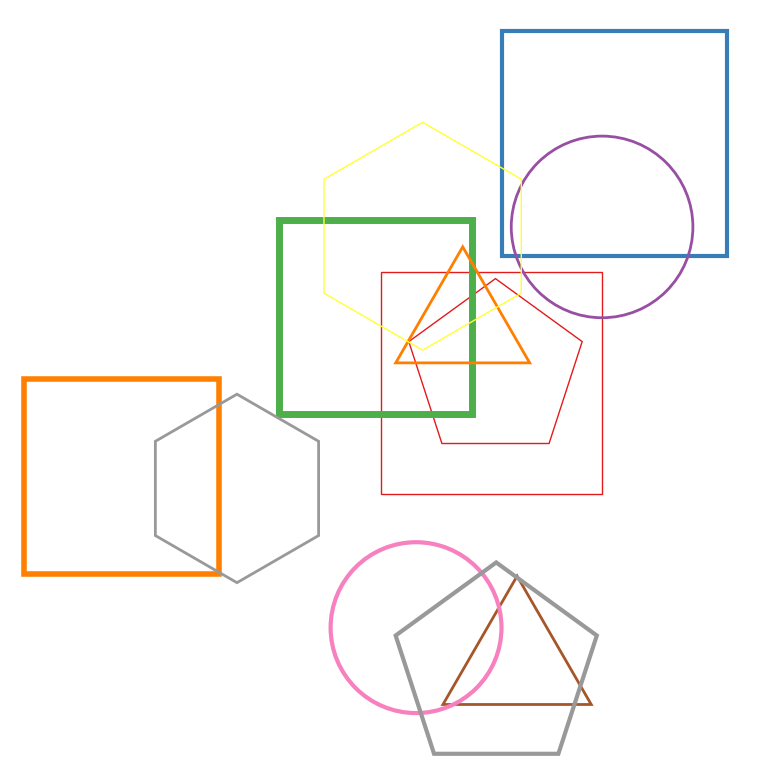[{"shape": "pentagon", "thickness": 0.5, "radius": 0.59, "center": [0.643, 0.52]}, {"shape": "square", "thickness": 0.5, "radius": 0.72, "center": [0.639, 0.503]}, {"shape": "square", "thickness": 1.5, "radius": 0.73, "center": [0.798, 0.813]}, {"shape": "square", "thickness": 2.5, "radius": 0.63, "center": [0.488, 0.588]}, {"shape": "circle", "thickness": 1, "radius": 0.59, "center": [0.782, 0.705]}, {"shape": "square", "thickness": 2, "radius": 0.63, "center": [0.158, 0.382]}, {"shape": "triangle", "thickness": 1, "radius": 0.5, "center": [0.601, 0.579]}, {"shape": "hexagon", "thickness": 0.5, "radius": 0.74, "center": [0.549, 0.693]}, {"shape": "triangle", "thickness": 1, "radius": 0.56, "center": [0.672, 0.141]}, {"shape": "circle", "thickness": 1.5, "radius": 0.55, "center": [0.54, 0.185]}, {"shape": "pentagon", "thickness": 1.5, "radius": 0.69, "center": [0.644, 0.132]}, {"shape": "hexagon", "thickness": 1, "radius": 0.61, "center": [0.308, 0.366]}]